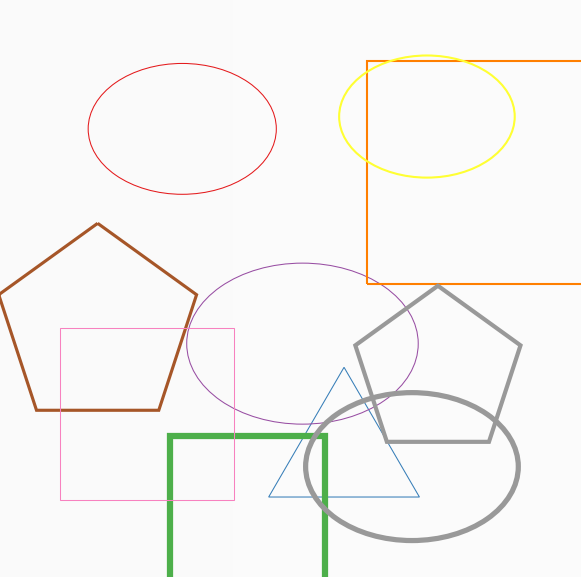[{"shape": "oval", "thickness": 0.5, "radius": 0.81, "center": [0.314, 0.776]}, {"shape": "triangle", "thickness": 0.5, "radius": 0.75, "center": [0.592, 0.213]}, {"shape": "square", "thickness": 3, "radius": 0.67, "center": [0.426, 0.111]}, {"shape": "oval", "thickness": 0.5, "radius": 1.0, "center": [0.52, 0.404]}, {"shape": "square", "thickness": 1, "radius": 0.97, "center": [0.824, 0.7]}, {"shape": "oval", "thickness": 1, "radius": 0.76, "center": [0.735, 0.797]}, {"shape": "pentagon", "thickness": 1.5, "radius": 0.89, "center": [0.168, 0.433]}, {"shape": "square", "thickness": 0.5, "radius": 0.75, "center": [0.253, 0.282]}, {"shape": "oval", "thickness": 2.5, "radius": 0.91, "center": [0.709, 0.191]}, {"shape": "pentagon", "thickness": 2, "radius": 0.75, "center": [0.753, 0.355]}]